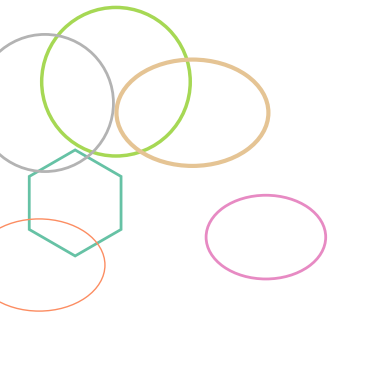[{"shape": "hexagon", "thickness": 2, "radius": 0.69, "center": [0.195, 0.473]}, {"shape": "oval", "thickness": 1, "radius": 0.85, "center": [0.102, 0.312]}, {"shape": "oval", "thickness": 2, "radius": 0.78, "center": [0.691, 0.384]}, {"shape": "circle", "thickness": 2.5, "radius": 0.96, "center": [0.301, 0.788]}, {"shape": "oval", "thickness": 3, "radius": 0.99, "center": [0.5, 0.707]}, {"shape": "circle", "thickness": 2, "radius": 0.89, "center": [0.117, 0.733]}]